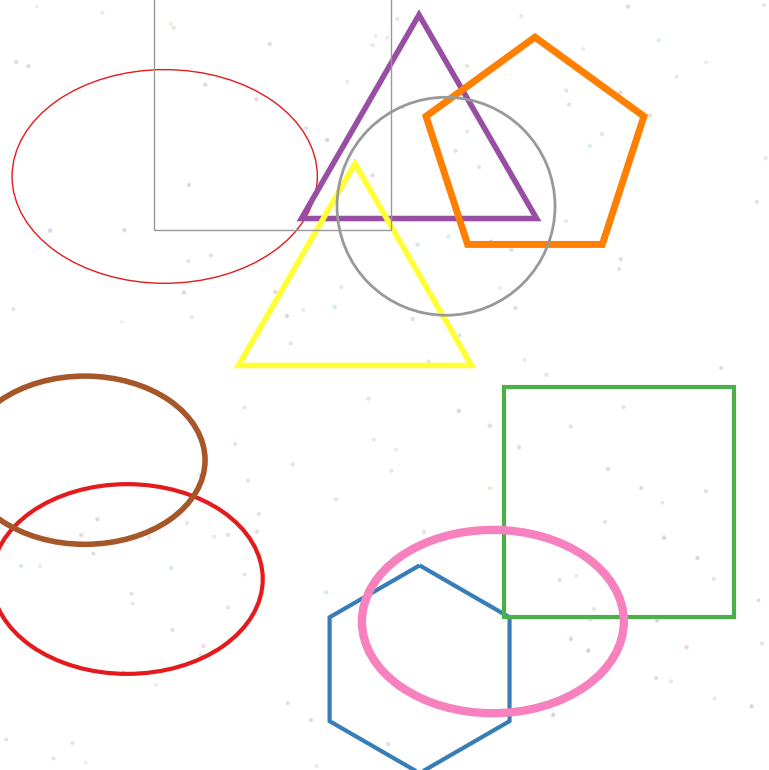[{"shape": "oval", "thickness": 0.5, "radius": 0.99, "center": [0.214, 0.771]}, {"shape": "oval", "thickness": 1.5, "radius": 0.88, "center": [0.165, 0.248]}, {"shape": "hexagon", "thickness": 1.5, "radius": 0.67, "center": [0.545, 0.131]}, {"shape": "square", "thickness": 1.5, "radius": 0.74, "center": [0.804, 0.348]}, {"shape": "triangle", "thickness": 2, "radius": 0.88, "center": [0.544, 0.804]}, {"shape": "pentagon", "thickness": 2.5, "radius": 0.74, "center": [0.695, 0.803]}, {"shape": "triangle", "thickness": 2, "radius": 0.87, "center": [0.461, 0.613]}, {"shape": "oval", "thickness": 2, "radius": 0.78, "center": [0.11, 0.402]}, {"shape": "oval", "thickness": 3, "radius": 0.85, "center": [0.64, 0.193]}, {"shape": "square", "thickness": 0.5, "radius": 0.77, "center": [0.354, 0.855]}, {"shape": "circle", "thickness": 1, "radius": 0.71, "center": [0.579, 0.732]}]